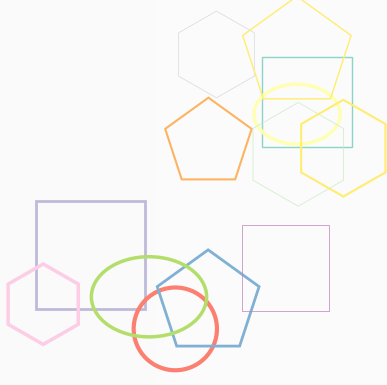[{"shape": "square", "thickness": 1, "radius": 0.58, "center": [0.792, 0.736]}, {"shape": "oval", "thickness": 2.5, "radius": 0.56, "center": [0.767, 0.703]}, {"shape": "square", "thickness": 2, "radius": 0.7, "center": [0.235, 0.339]}, {"shape": "circle", "thickness": 3, "radius": 0.54, "center": [0.452, 0.146]}, {"shape": "pentagon", "thickness": 2, "radius": 0.69, "center": [0.537, 0.213]}, {"shape": "pentagon", "thickness": 1.5, "radius": 0.59, "center": [0.538, 0.629]}, {"shape": "oval", "thickness": 2.5, "radius": 0.74, "center": [0.384, 0.229]}, {"shape": "hexagon", "thickness": 2.5, "radius": 0.52, "center": [0.111, 0.21]}, {"shape": "hexagon", "thickness": 0.5, "radius": 0.56, "center": [0.559, 0.859]}, {"shape": "square", "thickness": 0.5, "radius": 0.56, "center": [0.737, 0.305]}, {"shape": "hexagon", "thickness": 0.5, "radius": 0.67, "center": [0.77, 0.599]}, {"shape": "pentagon", "thickness": 1, "radius": 0.74, "center": [0.766, 0.862]}, {"shape": "hexagon", "thickness": 1.5, "radius": 0.63, "center": [0.886, 0.615]}]